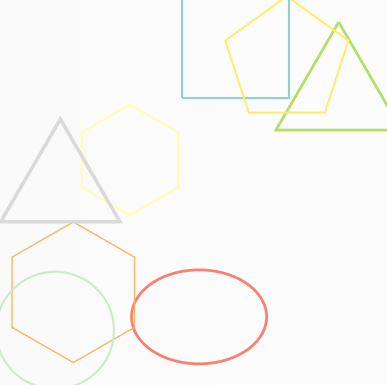[{"shape": "square", "thickness": 1.5, "radius": 0.69, "center": [0.607, 0.884]}, {"shape": "hexagon", "thickness": 1.5, "radius": 0.72, "center": [0.335, 0.585]}, {"shape": "oval", "thickness": 2, "radius": 0.87, "center": [0.514, 0.177]}, {"shape": "hexagon", "thickness": 1, "radius": 0.91, "center": [0.189, 0.241]}, {"shape": "triangle", "thickness": 2, "radius": 0.93, "center": [0.874, 0.756]}, {"shape": "triangle", "thickness": 2.5, "radius": 0.89, "center": [0.156, 0.513]}, {"shape": "circle", "thickness": 1.5, "radius": 0.76, "center": [0.142, 0.142]}, {"shape": "pentagon", "thickness": 1.5, "radius": 0.84, "center": [0.74, 0.843]}]